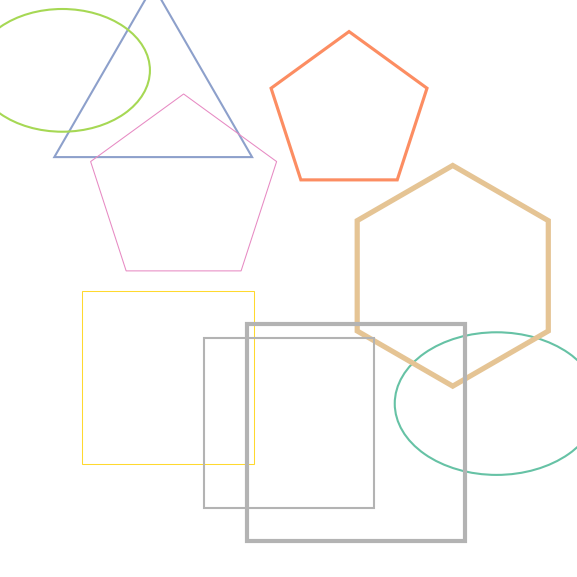[{"shape": "oval", "thickness": 1, "radius": 0.88, "center": [0.86, 0.3]}, {"shape": "pentagon", "thickness": 1.5, "radius": 0.71, "center": [0.604, 0.802]}, {"shape": "triangle", "thickness": 1, "radius": 0.99, "center": [0.265, 0.826]}, {"shape": "pentagon", "thickness": 0.5, "radius": 0.85, "center": [0.318, 0.667]}, {"shape": "oval", "thickness": 1, "radius": 0.76, "center": [0.108, 0.877]}, {"shape": "square", "thickness": 0.5, "radius": 0.75, "center": [0.291, 0.345]}, {"shape": "hexagon", "thickness": 2.5, "radius": 0.96, "center": [0.784, 0.522]}, {"shape": "square", "thickness": 1, "radius": 0.74, "center": [0.5, 0.267]}, {"shape": "square", "thickness": 2, "radius": 0.94, "center": [0.616, 0.25]}]